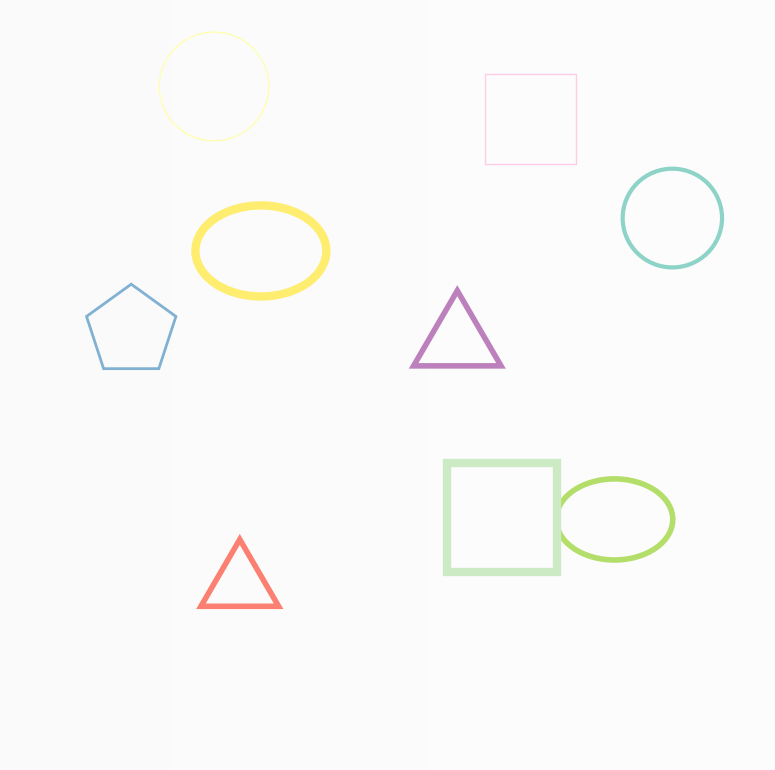[{"shape": "circle", "thickness": 1.5, "radius": 0.32, "center": [0.868, 0.717]}, {"shape": "circle", "thickness": 0.5, "radius": 0.35, "center": [0.276, 0.888]}, {"shape": "triangle", "thickness": 2, "radius": 0.29, "center": [0.309, 0.242]}, {"shape": "pentagon", "thickness": 1, "radius": 0.3, "center": [0.169, 0.57]}, {"shape": "oval", "thickness": 2, "radius": 0.38, "center": [0.793, 0.325]}, {"shape": "square", "thickness": 0.5, "radius": 0.29, "center": [0.685, 0.845]}, {"shape": "triangle", "thickness": 2, "radius": 0.33, "center": [0.59, 0.557]}, {"shape": "square", "thickness": 3, "radius": 0.35, "center": [0.647, 0.328]}, {"shape": "oval", "thickness": 3, "radius": 0.42, "center": [0.337, 0.674]}]